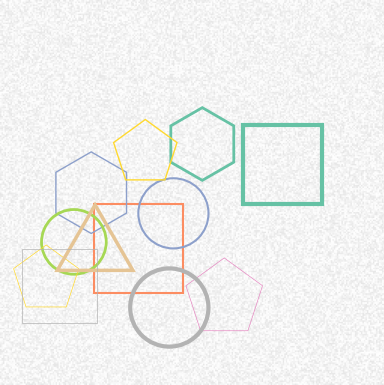[{"shape": "square", "thickness": 3, "radius": 0.51, "center": [0.733, 0.572]}, {"shape": "hexagon", "thickness": 2, "radius": 0.47, "center": [0.525, 0.626]}, {"shape": "square", "thickness": 1.5, "radius": 0.58, "center": [0.361, 0.355]}, {"shape": "circle", "thickness": 1.5, "radius": 0.46, "center": [0.45, 0.446]}, {"shape": "hexagon", "thickness": 1, "radius": 0.53, "center": [0.237, 0.5]}, {"shape": "pentagon", "thickness": 0.5, "radius": 0.52, "center": [0.582, 0.226]}, {"shape": "circle", "thickness": 2, "radius": 0.42, "center": [0.192, 0.372]}, {"shape": "pentagon", "thickness": 1, "radius": 0.43, "center": [0.377, 0.603]}, {"shape": "pentagon", "thickness": 0.5, "radius": 0.44, "center": [0.12, 0.275]}, {"shape": "triangle", "thickness": 2.5, "radius": 0.57, "center": [0.247, 0.354]}, {"shape": "square", "thickness": 0.5, "radius": 0.48, "center": [0.154, 0.257]}, {"shape": "circle", "thickness": 3, "radius": 0.51, "center": [0.44, 0.201]}]